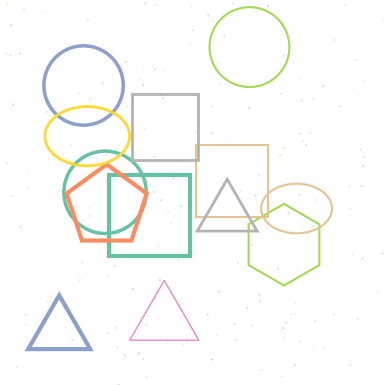[{"shape": "circle", "thickness": 2.5, "radius": 0.53, "center": [0.273, 0.501]}, {"shape": "square", "thickness": 3, "radius": 0.53, "center": [0.389, 0.44]}, {"shape": "pentagon", "thickness": 3, "radius": 0.55, "center": [0.277, 0.464]}, {"shape": "circle", "thickness": 2.5, "radius": 0.52, "center": [0.217, 0.778]}, {"shape": "triangle", "thickness": 3, "radius": 0.47, "center": [0.154, 0.14]}, {"shape": "triangle", "thickness": 1, "radius": 0.52, "center": [0.427, 0.168]}, {"shape": "hexagon", "thickness": 1.5, "radius": 0.53, "center": [0.738, 0.364]}, {"shape": "circle", "thickness": 1.5, "radius": 0.52, "center": [0.648, 0.878]}, {"shape": "oval", "thickness": 2, "radius": 0.55, "center": [0.227, 0.646]}, {"shape": "oval", "thickness": 1.5, "radius": 0.46, "center": [0.77, 0.458]}, {"shape": "square", "thickness": 1.5, "radius": 0.47, "center": [0.603, 0.53]}, {"shape": "triangle", "thickness": 2, "radius": 0.45, "center": [0.59, 0.445]}, {"shape": "square", "thickness": 2, "radius": 0.43, "center": [0.43, 0.669]}]